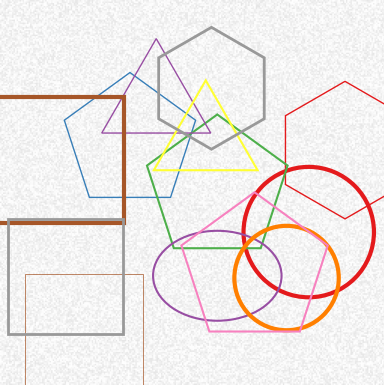[{"shape": "circle", "thickness": 3, "radius": 0.85, "center": [0.802, 0.397]}, {"shape": "hexagon", "thickness": 1, "radius": 0.89, "center": [0.896, 0.61]}, {"shape": "pentagon", "thickness": 1, "radius": 0.9, "center": [0.338, 0.632]}, {"shape": "pentagon", "thickness": 1.5, "radius": 0.96, "center": [0.564, 0.511]}, {"shape": "triangle", "thickness": 1, "radius": 0.82, "center": [0.406, 0.736]}, {"shape": "oval", "thickness": 1.5, "radius": 0.83, "center": [0.564, 0.284]}, {"shape": "circle", "thickness": 3, "radius": 0.68, "center": [0.744, 0.278]}, {"shape": "triangle", "thickness": 1.5, "radius": 0.78, "center": [0.534, 0.636]}, {"shape": "square", "thickness": 0.5, "radius": 0.77, "center": [0.219, 0.135]}, {"shape": "square", "thickness": 3, "radius": 0.81, "center": [0.16, 0.585]}, {"shape": "pentagon", "thickness": 1.5, "radius": 1.0, "center": [0.661, 0.301]}, {"shape": "hexagon", "thickness": 2, "radius": 0.79, "center": [0.549, 0.771]}, {"shape": "square", "thickness": 2, "radius": 0.75, "center": [0.17, 0.281]}]